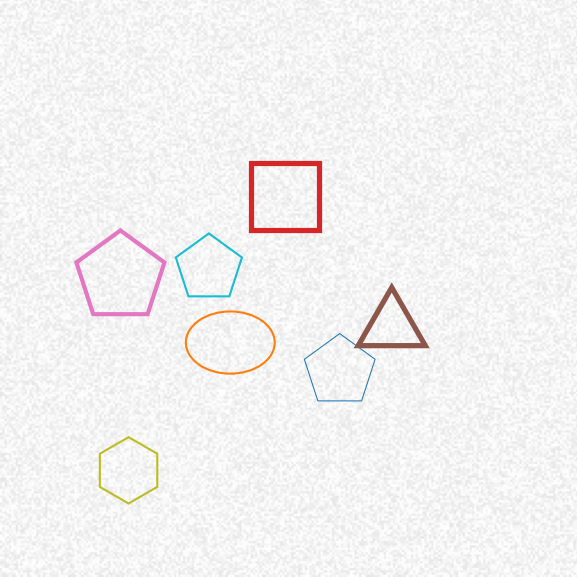[{"shape": "pentagon", "thickness": 0.5, "radius": 0.32, "center": [0.588, 0.357]}, {"shape": "oval", "thickness": 1, "radius": 0.38, "center": [0.399, 0.406]}, {"shape": "square", "thickness": 2.5, "radius": 0.29, "center": [0.494, 0.659]}, {"shape": "triangle", "thickness": 2.5, "radius": 0.34, "center": [0.678, 0.434]}, {"shape": "pentagon", "thickness": 2, "radius": 0.4, "center": [0.209, 0.52]}, {"shape": "hexagon", "thickness": 1, "radius": 0.29, "center": [0.223, 0.185]}, {"shape": "pentagon", "thickness": 1, "radius": 0.3, "center": [0.362, 0.535]}]